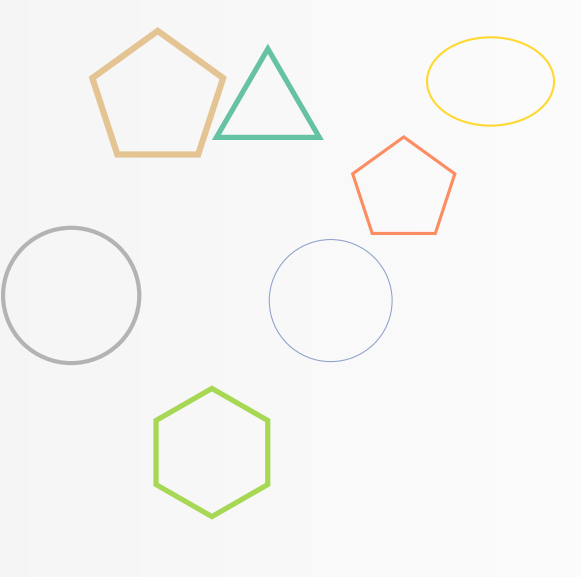[{"shape": "triangle", "thickness": 2.5, "radius": 0.51, "center": [0.461, 0.812]}, {"shape": "pentagon", "thickness": 1.5, "radius": 0.46, "center": [0.695, 0.67]}, {"shape": "circle", "thickness": 0.5, "radius": 0.53, "center": [0.569, 0.479]}, {"shape": "hexagon", "thickness": 2.5, "radius": 0.55, "center": [0.365, 0.216]}, {"shape": "oval", "thickness": 1, "radius": 0.55, "center": [0.844, 0.858]}, {"shape": "pentagon", "thickness": 3, "radius": 0.59, "center": [0.271, 0.827]}, {"shape": "circle", "thickness": 2, "radius": 0.59, "center": [0.122, 0.488]}]